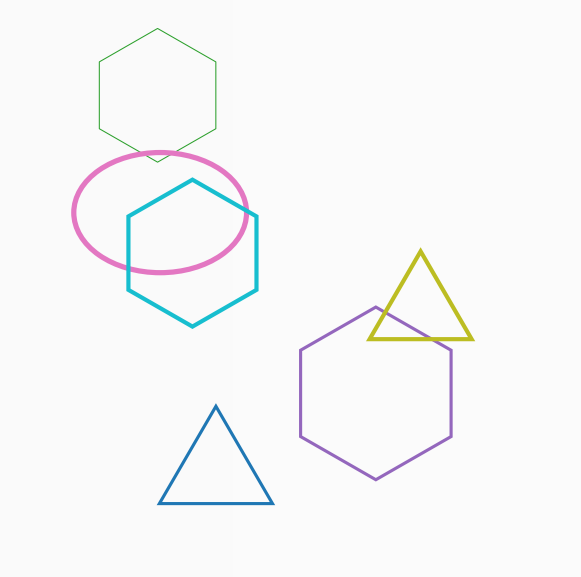[{"shape": "triangle", "thickness": 1.5, "radius": 0.56, "center": [0.371, 0.183]}, {"shape": "hexagon", "thickness": 0.5, "radius": 0.58, "center": [0.271, 0.834]}, {"shape": "hexagon", "thickness": 1.5, "radius": 0.75, "center": [0.647, 0.318]}, {"shape": "oval", "thickness": 2.5, "radius": 0.74, "center": [0.276, 0.631]}, {"shape": "triangle", "thickness": 2, "radius": 0.51, "center": [0.724, 0.463]}, {"shape": "hexagon", "thickness": 2, "radius": 0.64, "center": [0.331, 0.561]}]